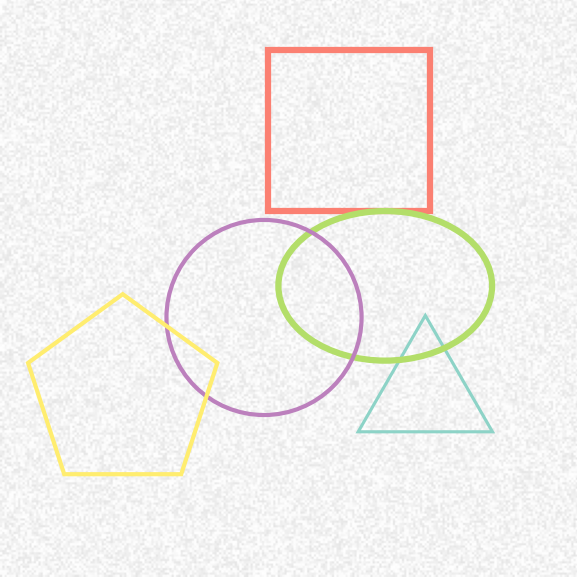[{"shape": "triangle", "thickness": 1.5, "radius": 0.67, "center": [0.736, 0.319]}, {"shape": "square", "thickness": 3, "radius": 0.7, "center": [0.604, 0.773]}, {"shape": "oval", "thickness": 3, "radius": 0.93, "center": [0.667, 0.504]}, {"shape": "circle", "thickness": 2, "radius": 0.84, "center": [0.457, 0.449]}, {"shape": "pentagon", "thickness": 2, "radius": 0.86, "center": [0.212, 0.317]}]